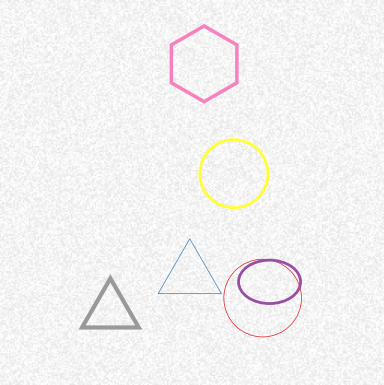[{"shape": "circle", "thickness": 0.5, "radius": 0.5, "center": [0.682, 0.226]}, {"shape": "triangle", "thickness": 0.5, "radius": 0.47, "center": [0.493, 0.285]}, {"shape": "oval", "thickness": 2, "radius": 0.4, "center": [0.7, 0.268]}, {"shape": "circle", "thickness": 2, "radius": 0.44, "center": [0.608, 0.549]}, {"shape": "hexagon", "thickness": 2.5, "radius": 0.49, "center": [0.53, 0.834]}, {"shape": "triangle", "thickness": 3, "radius": 0.42, "center": [0.287, 0.192]}]